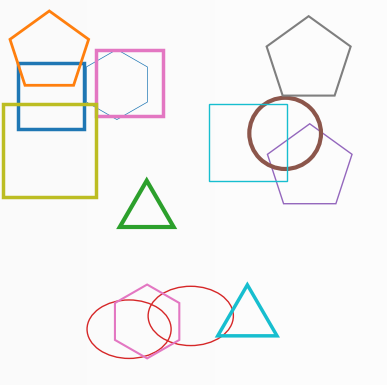[{"shape": "square", "thickness": 2.5, "radius": 0.43, "center": [0.132, 0.75]}, {"shape": "hexagon", "thickness": 0.5, "radius": 0.46, "center": [0.302, 0.781]}, {"shape": "pentagon", "thickness": 2, "radius": 0.53, "center": [0.127, 0.865]}, {"shape": "triangle", "thickness": 3, "radius": 0.4, "center": [0.379, 0.451]}, {"shape": "oval", "thickness": 1, "radius": 0.55, "center": [0.492, 0.179]}, {"shape": "oval", "thickness": 1, "radius": 0.54, "center": [0.333, 0.145]}, {"shape": "pentagon", "thickness": 1, "radius": 0.57, "center": [0.799, 0.564]}, {"shape": "circle", "thickness": 3, "radius": 0.46, "center": [0.736, 0.654]}, {"shape": "square", "thickness": 2.5, "radius": 0.43, "center": [0.334, 0.785]}, {"shape": "hexagon", "thickness": 1.5, "radius": 0.48, "center": [0.38, 0.165]}, {"shape": "pentagon", "thickness": 1.5, "radius": 0.57, "center": [0.796, 0.844]}, {"shape": "square", "thickness": 2.5, "radius": 0.6, "center": [0.128, 0.609]}, {"shape": "square", "thickness": 1, "radius": 0.5, "center": [0.64, 0.63]}, {"shape": "triangle", "thickness": 2.5, "radius": 0.44, "center": [0.638, 0.172]}]